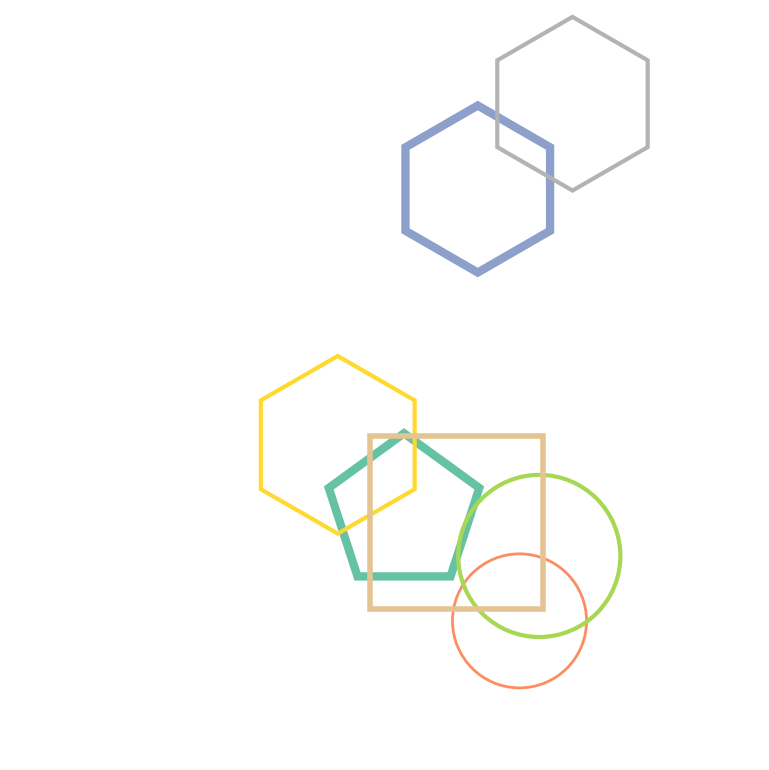[{"shape": "pentagon", "thickness": 3, "radius": 0.51, "center": [0.525, 0.335]}, {"shape": "circle", "thickness": 1, "radius": 0.44, "center": [0.675, 0.194]}, {"shape": "hexagon", "thickness": 3, "radius": 0.54, "center": [0.62, 0.755]}, {"shape": "circle", "thickness": 1.5, "radius": 0.53, "center": [0.7, 0.278]}, {"shape": "hexagon", "thickness": 1.5, "radius": 0.58, "center": [0.439, 0.422]}, {"shape": "square", "thickness": 2, "radius": 0.56, "center": [0.593, 0.322]}, {"shape": "hexagon", "thickness": 1.5, "radius": 0.56, "center": [0.744, 0.865]}]